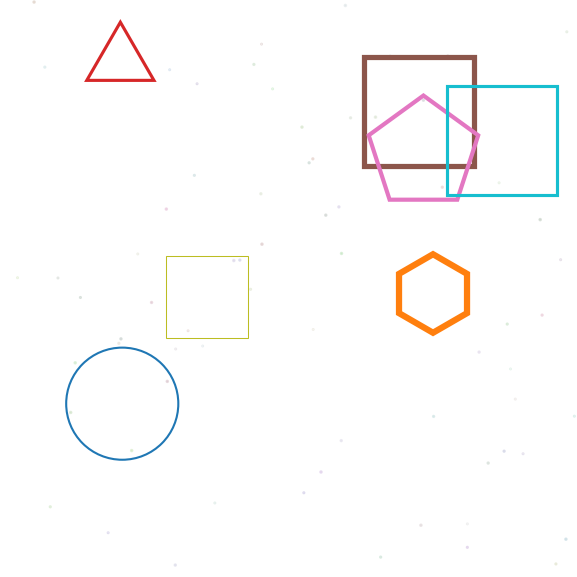[{"shape": "circle", "thickness": 1, "radius": 0.49, "center": [0.212, 0.3]}, {"shape": "hexagon", "thickness": 3, "radius": 0.34, "center": [0.75, 0.491]}, {"shape": "triangle", "thickness": 1.5, "radius": 0.34, "center": [0.208, 0.894]}, {"shape": "square", "thickness": 2.5, "radius": 0.48, "center": [0.725, 0.806]}, {"shape": "pentagon", "thickness": 2, "radius": 0.5, "center": [0.733, 0.734]}, {"shape": "square", "thickness": 0.5, "radius": 0.36, "center": [0.358, 0.485]}, {"shape": "square", "thickness": 1.5, "radius": 0.47, "center": [0.869, 0.756]}]